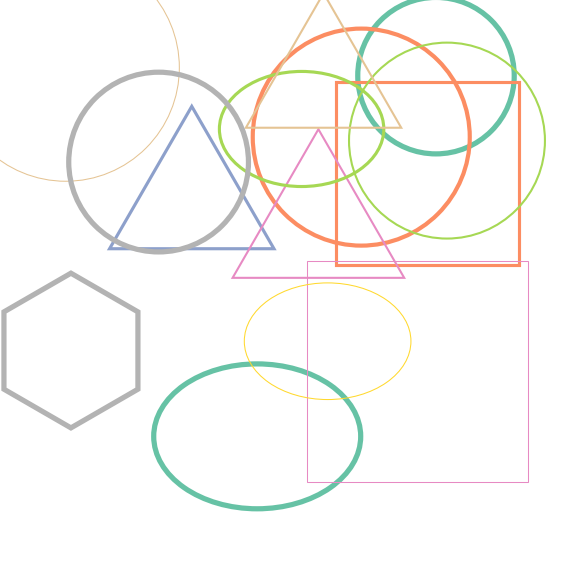[{"shape": "circle", "thickness": 2.5, "radius": 0.68, "center": [0.755, 0.868]}, {"shape": "oval", "thickness": 2.5, "radius": 0.9, "center": [0.445, 0.244]}, {"shape": "square", "thickness": 1.5, "radius": 0.79, "center": [0.74, 0.699]}, {"shape": "circle", "thickness": 2, "radius": 0.94, "center": [0.626, 0.762]}, {"shape": "triangle", "thickness": 1.5, "radius": 0.82, "center": [0.332, 0.651]}, {"shape": "triangle", "thickness": 1, "radius": 0.86, "center": [0.551, 0.604]}, {"shape": "square", "thickness": 0.5, "radius": 0.96, "center": [0.723, 0.355]}, {"shape": "circle", "thickness": 1, "radius": 0.85, "center": [0.774, 0.756]}, {"shape": "oval", "thickness": 1.5, "radius": 0.71, "center": [0.522, 0.776]}, {"shape": "oval", "thickness": 0.5, "radius": 0.72, "center": [0.567, 0.408]}, {"shape": "circle", "thickness": 0.5, "radius": 0.98, "center": [0.114, 0.882]}, {"shape": "triangle", "thickness": 1, "radius": 0.78, "center": [0.56, 0.856]}, {"shape": "hexagon", "thickness": 2.5, "radius": 0.67, "center": [0.123, 0.392]}, {"shape": "circle", "thickness": 2.5, "radius": 0.78, "center": [0.275, 0.719]}]